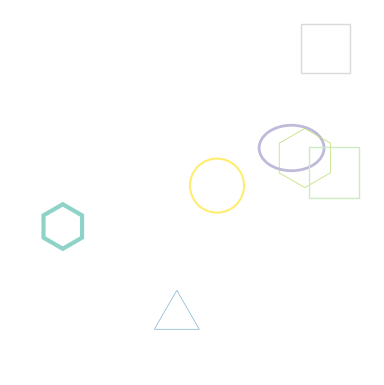[{"shape": "hexagon", "thickness": 3, "radius": 0.29, "center": [0.163, 0.412]}, {"shape": "oval", "thickness": 2, "radius": 0.42, "center": [0.757, 0.616]}, {"shape": "triangle", "thickness": 0.5, "radius": 0.34, "center": [0.459, 0.178]}, {"shape": "hexagon", "thickness": 0.5, "radius": 0.38, "center": [0.792, 0.59]}, {"shape": "square", "thickness": 1, "radius": 0.31, "center": [0.846, 0.874]}, {"shape": "square", "thickness": 1, "radius": 0.33, "center": [0.868, 0.552]}, {"shape": "circle", "thickness": 1.5, "radius": 0.35, "center": [0.564, 0.518]}]